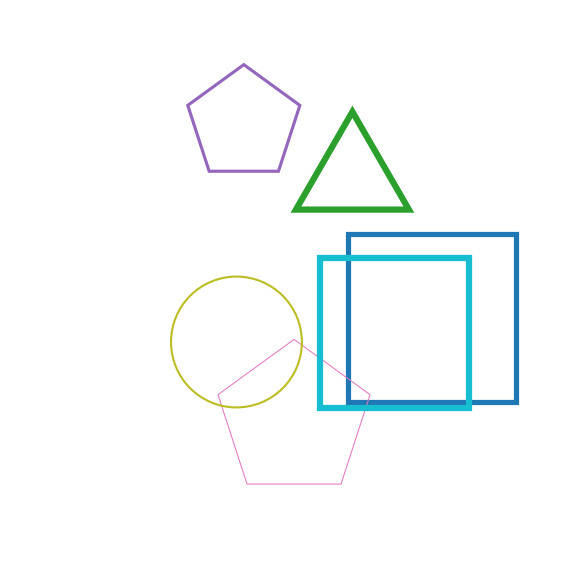[{"shape": "square", "thickness": 2.5, "radius": 0.73, "center": [0.747, 0.448]}, {"shape": "triangle", "thickness": 3, "radius": 0.56, "center": [0.61, 0.693]}, {"shape": "pentagon", "thickness": 1.5, "radius": 0.51, "center": [0.422, 0.785]}, {"shape": "pentagon", "thickness": 0.5, "radius": 0.69, "center": [0.509, 0.273]}, {"shape": "circle", "thickness": 1, "radius": 0.57, "center": [0.409, 0.407]}, {"shape": "square", "thickness": 3, "radius": 0.65, "center": [0.683, 0.422]}]